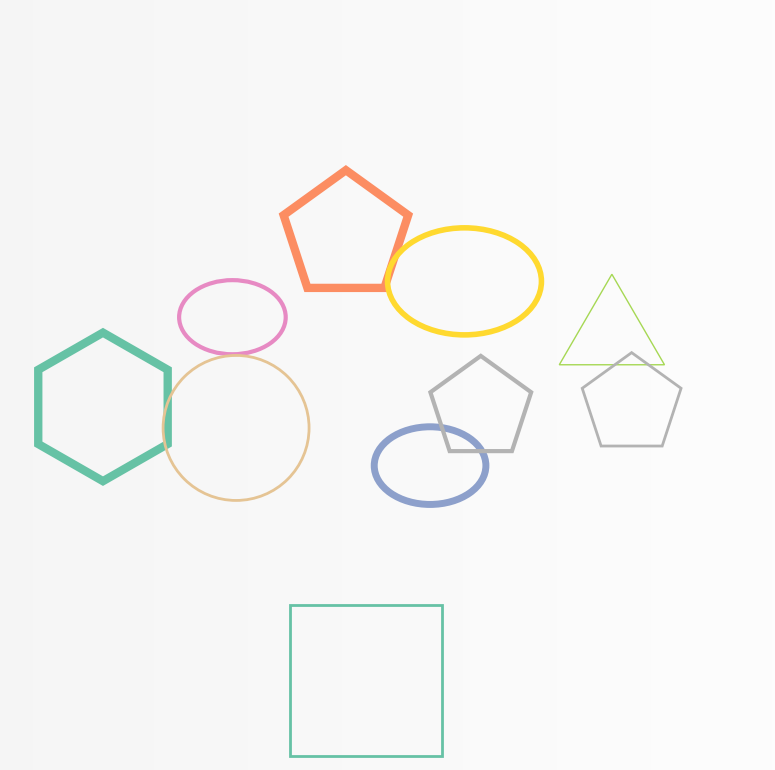[{"shape": "square", "thickness": 1, "radius": 0.49, "center": [0.472, 0.116]}, {"shape": "hexagon", "thickness": 3, "radius": 0.48, "center": [0.133, 0.472]}, {"shape": "pentagon", "thickness": 3, "radius": 0.42, "center": [0.446, 0.694]}, {"shape": "oval", "thickness": 2.5, "radius": 0.36, "center": [0.555, 0.395]}, {"shape": "oval", "thickness": 1.5, "radius": 0.34, "center": [0.3, 0.588]}, {"shape": "triangle", "thickness": 0.5, "radius": 0.39, "center": [0.79, 0.565]}, {"shape": "oval", "thickness": 2, "radius": 0.5, "center": [0.599, 0.635]}, {"shape": "circle", "thickness": 1, "radius": 0.47, "center": [0.305, 0.444]}, {"shape": "pentagon", "thickness": 1, "radius": 0.34, "center": [0.815, 0.475]}, {"shape": "pentagon", "thickness": 1.5, "radius": 0.34, "center": [0.62, 0.469]}]